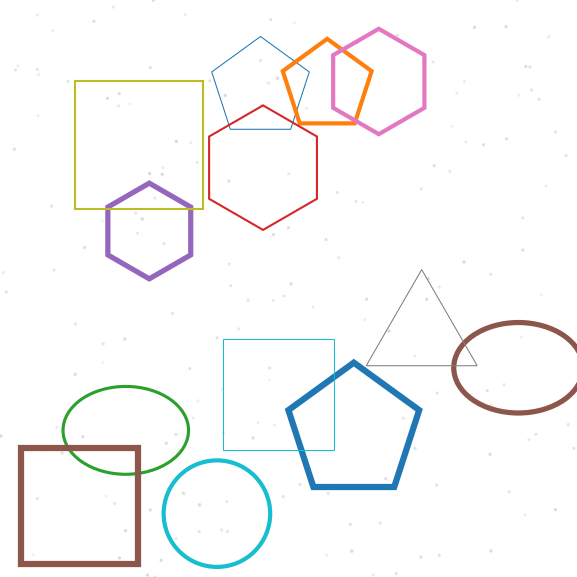[{"shape": "pentagon", "thickness": 3, "radius": 0.6, "center": [0.613, 0.252]}, {"shape": "pentagon", "thickness": 0.5, "radius": 0.44, "center": [0.451, 0.847]}, {"shape": "pentagon", "thickness": 2, "radius": 0.4, "center": [0.567, 0.851]}, {"shape": "oval", "thickness": 1.5, "radius": 0.54, "center": [0.218, 0.254]}, {"shape": "hexagon", "thickness": 1, "radius": 0.54, "center": [0.455, 0.709]}, {"shape": "hexagon", "thickness": 2.5, "radius": 0.41, "center": [0.259, 0.599]}, {"shape": "square", "thickness": 3, "radius": 0.5, "center": [0.138, 0.123]}, {"shape": "oval", "thickness": 2.5, "radius": 0.56, "center": [0.898, 0.362]}, {"shape": "hexagon", "thickness": 2, "radius": 0.46, "center": [0.656, 0.858]}, {"shape": "triangle", "thickness": 0.5, "radius": 0.55, "center": [0.73, 0.421]}, {"shape": "square", "thickness": 1, "radius": 0.56, "center": [0.241, 0.748]}, {"shape": "square", "thickness": 0.5, "radius": 0.48, "center": [0.482, 0.316]}, {"shape": "circle", "thickness": 2, "radius": 0.46, "center": [0.376, 0.11]}]